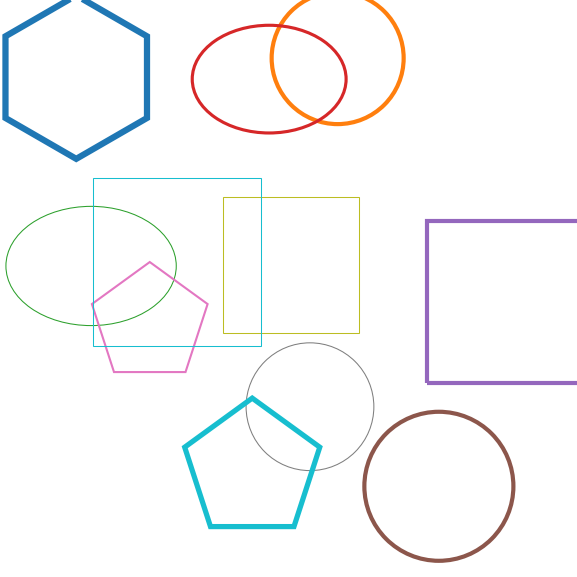[{"shape": "hexagon", "thickness": 3, "radius": 0.71, "center": [0.132, 0.866]}, {"shape": "circle", "thickness": 2, "radius": 0.57, "center": [0.585, 0.899]}, {"shape": "oval", "thickness": 0.5, "radius": 0.74, "center": [0.158, 0.539]}, {"shape": "oval", "thickness": 1.5, "radius": 0.67, "center": [0.466, 0.862]}, {"shape": "square", "thickness": 2, "radius": 0.7, "center": [0.879, 0.476]}, {"shape": "circle", "thickness": 2, "radius": 0.65, "center": [0.76, 0.157]}, {"shape": "pentagon", "thickness": 1, "radius": 0.53, "center": [0.259, 0.44]}, {"shape": "circle", "thickness": 0.5, "radius": 0.55, "center": [0.537, 0.295]}, {"shape": "square", "thickness": 0.5, "radius": 0.59, "center": [0.503, 0.54]}, {"shape": "square", "thickness": 0.5, "radius": 0.73, "center": [0.306, 0.546]}, {"shape": "pentagon", "thickness": 2.5, "radius": 0.61, "center": [0.437, 0.187]}]